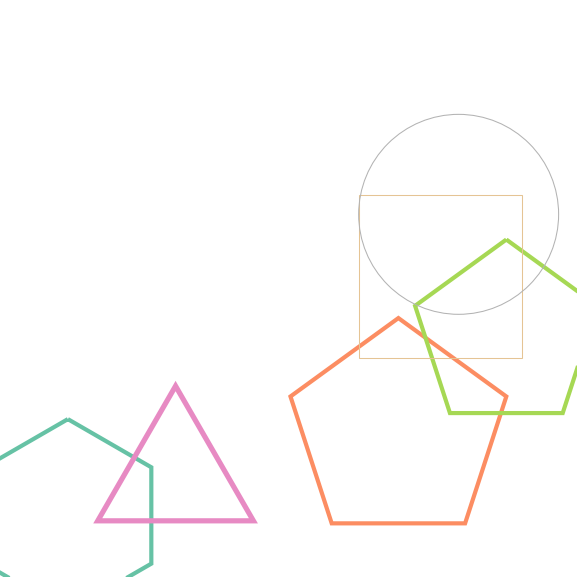[{"shape": "hexagon", "thickness": 2, "radius": 0.83, "center": [0.118, 0.107]}, {"shape": "pentagon", "thickness": 2, "radius": 0.98, "center": [0.69, 0.252]}, {"shape": "triangle", "thickness": 2.5, "radius": 0.78, "center": [0.304, 0.175]}, {"shape": "pentagon", "thickness": 2, "radius": 0.83, "center": [0.877, 0.418]}, {"shape": "square", "thickness": 0.5, "radius": 0.71, "center": [0.762, 0.52]}, {"shape": "circle", "thickness": 0.5, "radius": 0.87, "center": [0.794, 0.628]}]